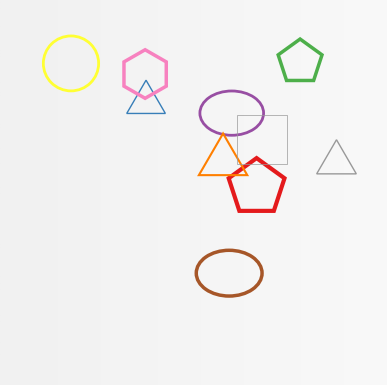[{"shape": "pentagon", "thickness": 3, "radius": 0.38, "center": [0.662, 0.514]}, {"shape": "triangle", "thickness": 1, "radius": 0.29, "center": [0.377, 0.734]}, {"shape": "pentagon", "thickness": 2.5, "radius": 0.3, "center": [0.774, 0.839]}, {"shape": "oval", "thickness": 2, "radius": 0.41, "center": [0.598, 0.706]}, {"shape": "triangle", "thickness": 1.5, "radius": 0.36, "center": [0.576, 0.581]}, {"shape": "circle", "thickness": 2, "radius": 0.36, "center": [0.183, 0.835]}, {"shape": "oval", "thickness": 2.5, "radius": 0.42, "center": [0.591, 0.29]}, {"shape": "hexagon", "thickness": 2.5, "radius": 0.32, "center": [0.375, 0.808]}, {"shape": "triangle", "thickness": 1, "radius": 0.3, "center": [0.868, 0.578]}, {"shape": "square", "thickness": 0.5, "radius": 0.32, "center": [0.676, 0.637]}]